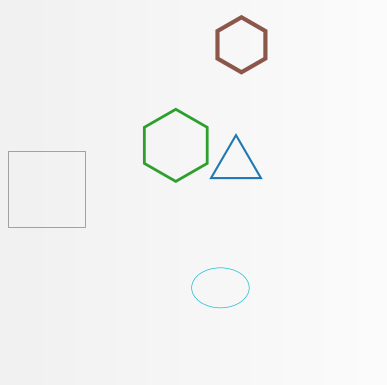[{"shape": "triangle", "thickness": 1.5, "radius": 0.37, "center": [0.609, 0.575]}, {"shape": "hexagon", "thickness": 2, "radius": 0.47, "center": [0.454, 0.622]}, {"shape": "hexagon", "thickness": 3, "radius": 0.36, "center": [0.623, 0.884]}, {"shape": "square", "thickness": 0.5, "radius": 0.49, "center": [0.12, 0.508]}, {"shape": "oval", "thickness": 0.5, "radius": 0.37, "center": [0.569, 0.252]}]